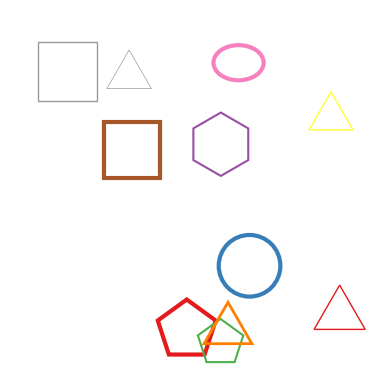[{"shape": "pentagon", "thickness": 3, "radius": 0.4, "center": [0.485, 0.143]}, {"shape": "triangle", "thickness": 1, "radius": 0.38, "center": [0.882, 0.183]}, {"shape": "circle", "thickness": 3, "radius": 0.4, "center": [0.648, 0.31]}, {"shape": "pentagon", "thickness": 1.5, "radius": 0.31, "center": [0.573, 0.11]}, {"shape": "hexagon", "thickness": 1.5, "radius": 0.41, "center": [0.574, 0.625]}, {"shape": "triangle", "thickness": 2, "radius": 0.36, "center": [0.592, 0.143]}, {"shape": "triangle", "thickness": 1, "radius": 0.33, "center": [0.86, 0.696]}, {"shape": "square", "thickness": 3, "radius": 0.36, "center": [0.343, 0.61]}, {"shape": "oval", "thickness": 3, "radius": 0.33, "center": [0.62, 0.837]}, {"shape": "triangle", "thickness": 0.5, "radius": 0.33, "center": [0.335, 0.803]}, {"shape": "square", "thickness": 1, "radius": 0.38, "center": [0.175, 0.814]}]